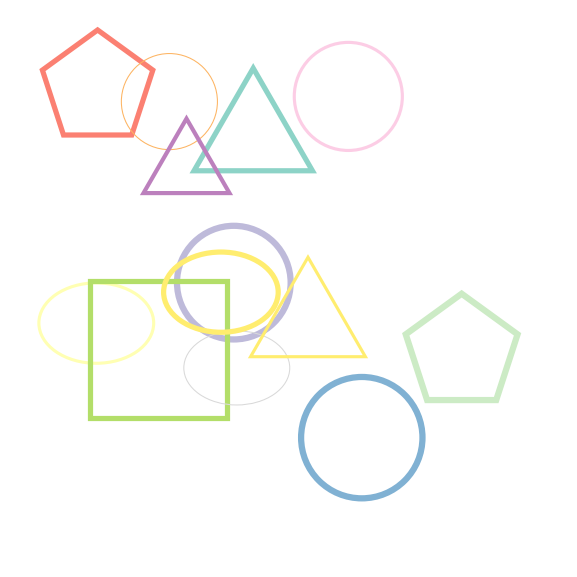[{"shape": "triangle", "thickness": 2.5, "radius": 0.59, "center": [0.438, 0.763]}, {"shape": "oval", "thickness": 1.5, "radius": 0.5, "center": [0.167, 0.44]}, {"shape": "circle", "thickness": 3, "radius": 0.49, "center": [0.405, 0.51]}, {"shape": "pentagon", "thickness": 2.5, "radius": 0.5, "center": [0.169, 0.847]}, {"shape": "circle", "thickness": 3, "radius": 0.53, "center": [0.626, 0.241]}, {"shape": "circle", "thickness": 0.5, "radius": 0.42, "center": [0.293, 0.823]}, {"shape": "square", "thickness": 2.5, "radius": 0.59, "center": [0.275, 0.394]}, {"shape": "circle", "thickness": 1.5, "radius": 0.47, "center": [0.603, 0.832]}, {"shape": "oval", "thickness": 0.5, "radius": 0.46, "center": [0.41, 0.362]}, {"shape": "triangle", "thickness": 2, "radius": 0.43, "center": [0.323, 0.708]}, {"shape": "pentagon", "thickness": 3, "radius": 0.51, "center": [0.799, 0.389]}, {"shape": "oval", "thickness": 2.5, "radius": 0.5, "center": [0.383, 0.493]}, {"shape": "triangle", "thickness": 1.5, "radius": 0.57, "center": [0.533, 0.439]}]